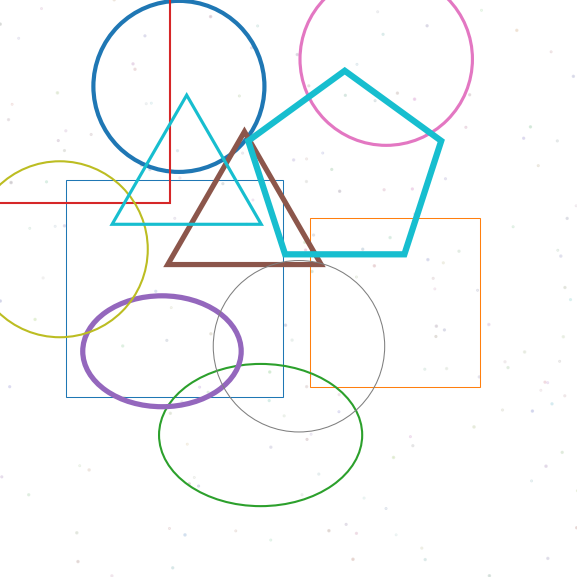[{"shape": "square", "thickness": 0.5, "radius": 0.94, "center": [0.302, 0.5]}, {"shape": "circle", "thickness": 2, "radius": 0.74, "center": [0.31, 0.85]}, {"shape": "square", "thickness": 0.5, "radius": 0.73, "center": [0.684, 0.475]}, {"shape": "oval", "thickness": 1, "radius": 0.88, "center": [0.451, 0.246]}, {"shape": "square", "thickness": 1, "radius": 0.93, "center": [0.109, 0.833]}, {"shape": "oval", "thickness": 2.5, "radius": 0.69, "center": [0.28, 0.391]}, {"shape": "triangle", "thickness": 2.5, "radius": 0.77, "center": [0.423, 0.618]}, {"shape": "circle", "thickness": 1.5, "radius": 0.75, "center": [0.669, 0.897]}, {"shape": "circle", "thickness": 0.5, "radius": 0.74, "center": [0.518, 0.4]}, {"shape": "circle", "thickness": 1, "radius": 0.76, "center": [0.104, 0.568]}, {"shape": "triangle", "thickness": 1.5, "radius": 0.75, "center": [0.323, 0.685]}, {"shape": "pentagon", "thickness": 3, "radius": 0.88, "center": [0.597, 0.701]}]